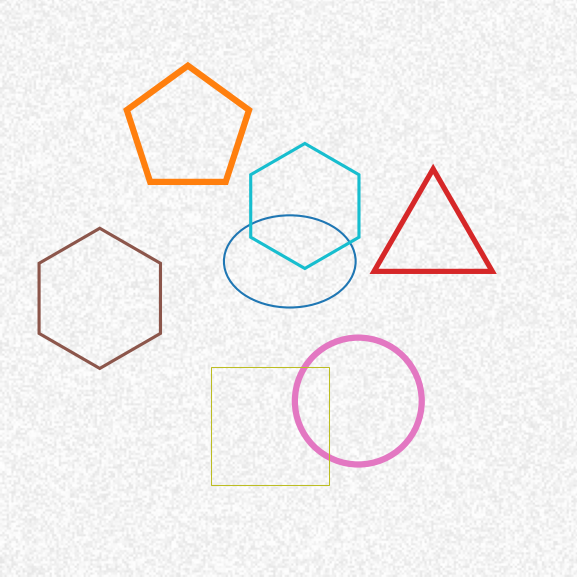[{"shape": "oval", "thickness": 1, "radius": 0.57, "center": [0.502, 0.546]}, {"shape": "pentagon", "thickness": 3, "radius": 0.56, "center": [0.325, 0.774]}, {"shape": "triangle", "thickness": 2.5, "radius": 0.59, "center": [0.75, 0.588]}, {"shape": "hexagon", "thickness": 1.5, "radius": 0.61, "center": [0.173, 0.482]}, {"shape": "circle", "thickness": 3, "radius": 0.55, "center": [0.62, 0.305]}, {"shape": "square", "thickness": 0.5, "radius": 0.51, "center": [0.468, 0.261]}, {"shape": "hexagon", "thickness": 1.5, "radius": 0.54, "center": [0.528, 0.642]}]